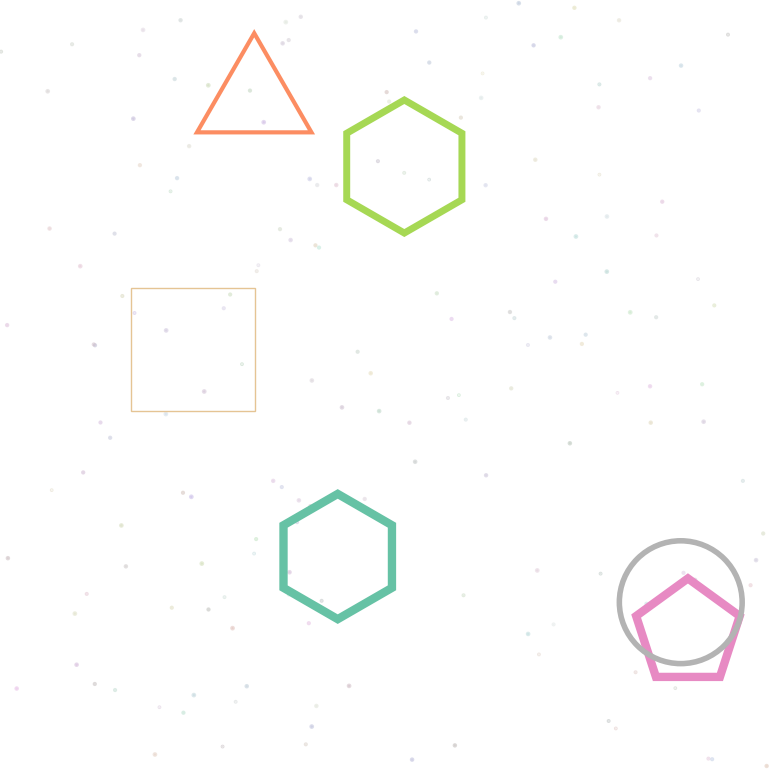[{"shape": "hexagon", "thickness": 3, "radius": 0.41, "center": [0.439, 0.277]}, {"shape": "triangle", "thickness": 1.5, "radius": 0.43, "center": [0.33, 0.871]}, {"shape": "pentagon", "thickness": 3, "radius": 0.35, "center": [0.893, 0.178]}, {"shape": "hexagon", "thickness": 2.5, "radius": 0.43, "center": [0.525, 0.784]}, {"shape": "square", "thickness": 0.5, "radius": 0.4, "center": [0.251, 0.546]}, {"shape": "circle", "thickness": 2, "radius": 0.4, "center": [0.884, 0.218]}]